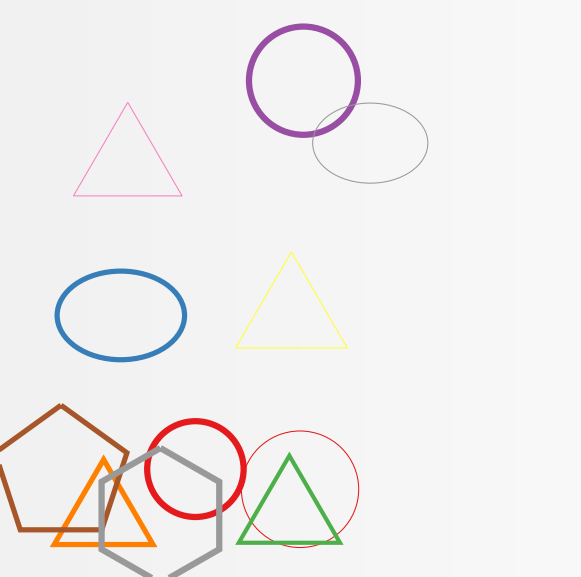[{"shape": "circle", "thickness": 3, "radius": 0.41, "center": [0.336, 0.187]}, {"shape": "circle", "thickness": 0.5, "radius": 0.5, "center": [0.516, 0.152]}, {"shape": "oval", "thickness": 2.5, "radius": 0.55, "center": [0.208, 0.453]}, {"shape": "triangle", "thickness": 2, "radius": 0.5, "center": [0.498, 0.11]}, {"shape": "circle", "thickness": 3, "radius": 0.47, "center": [0.522, 0.859]}, {"shape": "triangle", "thickness": 2.5, "radius": 0.49, "center": [0.178, 0.105]}, {"shape": "triangle", "thickness": 0.5, "radius": 0.55, "center": [0.501, 0.452]}, {"shape": "pentagon", "thickness": 2.5, "radius": 0.6, "center": [0.105, 0.178]}, {"shape": "triangle", "thickness": 0.5, "radius": 0.54, "center": [0.22, 0.714]}, {"shape": "hexagon", "thickness": 3, "radius": 0.58, "center": [0.276, 0.106]}, {"shape": "oval", "thickness": 0.5, "radius": 0.5, "center": [0.637, 0.751]}]